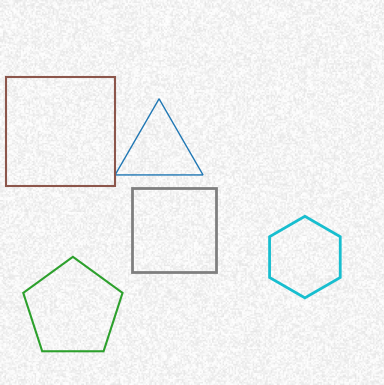[{"shape": "triangle", "thickness": 1, "radius": 0.66, "center": [0.413, 0.612]}, {"shape": "pentagon", "thickness": 1.5, "radius": 0.68, "center": [0.189, 0.197]}, {"shape": "square", "thickness": 1.5, "radius": 0.71, "center": [0.157, 0.658]}, {"shape": "square", "thickness": 2, "radius": 0.54, "center": [0.452, 0.403]}, {"shape": "hexagon", "thickness": 2, "radius": 0.53, "center": [0.792, 0.332]}]